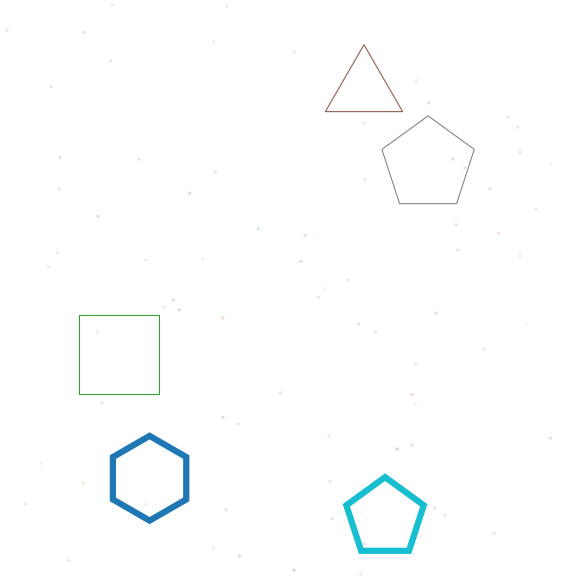[{"shape": "hexagon", "thickness": 3, "radius": 0.37, "center": [0.259, 0.171]}, {"shape": "square", "thickness": 0.5, "radius": 0.34, "center": [0.206, 0.385]}, {"shape": "triangle", "thickness": 0.5, "radius": 0.39, "center": [0.63, 0.844]}, {"shape": "pentagon", "thickness": 0.5, "radius": 0.42, "center": [0.741, 0.714]}, {"shape": "pentagon", "thickness": 3, "radius": 0.35, "center": [0.667, 0.102]}]